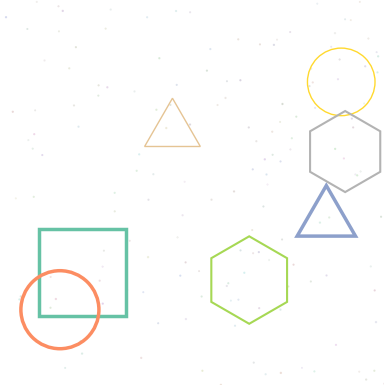[{"shape": "square", "thickness": 2.5, "radius": 0.56, "center": [0.215, 0.292]}, {"shape": "circle", "thickness": 2.5, "radius": 0.51, "center": [0.156, 0.196]}, {"shape": "triangle", "thickness": 2.5, "radius": 0.44, "center": [0.848, 0.431]}, {"shape": "hexagon", "thickness": 1.5, "radius": 0.57, "center": [0.647, 0.273]}, {"shape": "circle", "thickness": 1, "radius": 0.44, "center": [0.886, 0.787]}, {"shape": "triangle", "thickness": 1, "radius": 0.42, "center": [0.448, 0.661]}, {"shape": "hexagon", "thickness": 1.5, "radius": 0.53, "center": [0.897, 0.606]}]